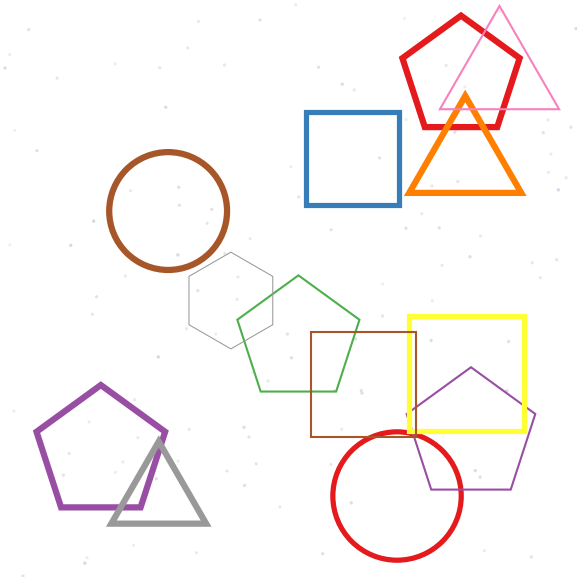[{"shape": "circle", "thickness": 2.5, "radius": 0.56, "center": [0.688, 0.14]}, {"shape": "pentagon", "thickness": 3, "radius": 0.53, "center": [0.798, 0.865]}, {"shape": "square", "thickness": 2.5, "radius": 0.4, "center": [0.611, 0.725]}, {"shape": "pentagon", "thickness": 1, "radius": 0.56, "center": [0.517, 0.411]}, {"shape": "pentagon", "thickness": 3, "radius": 0.59, "center": [0.175, 0.215]}, {"shape": "pentagon", "thickness": 1, "radius": 0.59, "center": [0.816, 0.246]}, {"shape": "triangle", "thickness": 3, "radius": 0.56, "center": [0.806, 0.721]}, {"shape": "square", "thickness": 2.5, "radius": 0.5, "center": [0.808, 0.352]}, {"shape": "circle", "thickness": 3, "radius": 0.51, "center": [0.291, 0.634]}, {"shape": "square", "thickness": 1, "radius": 0.46, "center": [0.63, 0.334]}, {"shape": "triangle", "thickness": 1, "radius": 0.6, "center": [0.865, 0.87]}, {"shape": "triangle", "thickness": 3, "radius": 0.47, "center": [0.275, 0.14]}, {"shape": "hexagon", "thickness": 0.5, "radius": 0.42, "center": [0.4, 0.479]}]